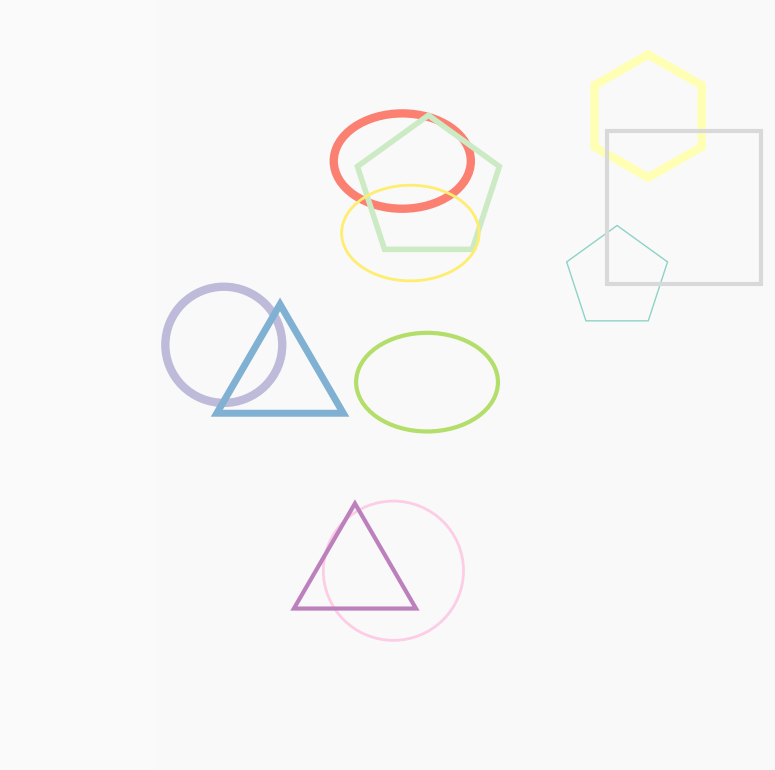[{"shape": "pentagon", "thickness": 0.5, "radius": 0.34, "center": [0.796, 0.639]}, {"shape": "hexagon", "thickness": 3, "radius": 0.4, "center": [0.836, 0.849]}, {"shape": "circle", "thickness": 3, "radius": 0.38, "center": [0.289, 0.552]}, {"shape": "oval", "thickness": 3, "radius": 0.44, "center": [0.519, 0.791]}, {"shape": "triangle", "thickness": 2.5, "radius": 0.47, "center": [0.361, 0.51]}, {"shape": "oval", "thickness": 1.5, "radius": 0.46, "center": [0.551, 0.504]}, {"shape": "circle", "thickness": 1, "radius": 0.45, "center": [0.508, 0.259]}, {"shape": "square", "thickness": 1.5, "radius": 0.5, "center": [0.883, 0.731]}, {"shape": "triangle", "thickness": 1.5, "radius": 0.45, "center": [0.458, 0.255]}, {"shape": "pentagon", "thickness": 2, "radius": 0.48, "center": [0.553, 0.754]}, {"shape": "oval", "thickness": 1, "radius": 0.44, "center": [0.529, 0.697]}]